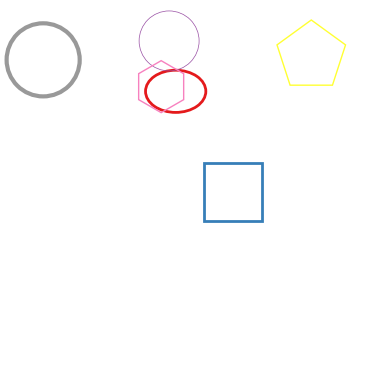[{"shape": "oval", "thickness": 2, "radius": 0.39, "center": [0.456, 0.763]}, {"shape": "square", "thickness": 2, "radius": 0.37, "center": [0.605, 0.501]}, {"shape": "circle", "thickness": 0.5, "radius": 0.39, "center": [0.439, 0.894]}, {"shape": "pentagon", "thickness": 1, "radius": 0.47, "center": [0.809, 0.854]}, {"shape": "hexagon", "thickness": 1, "radius": 0.34, "center": [0.419, 0.775]}, {"shape": "circle", "thickness": 3, "radius": 0.47, "center": [0.112, 0.845]}]